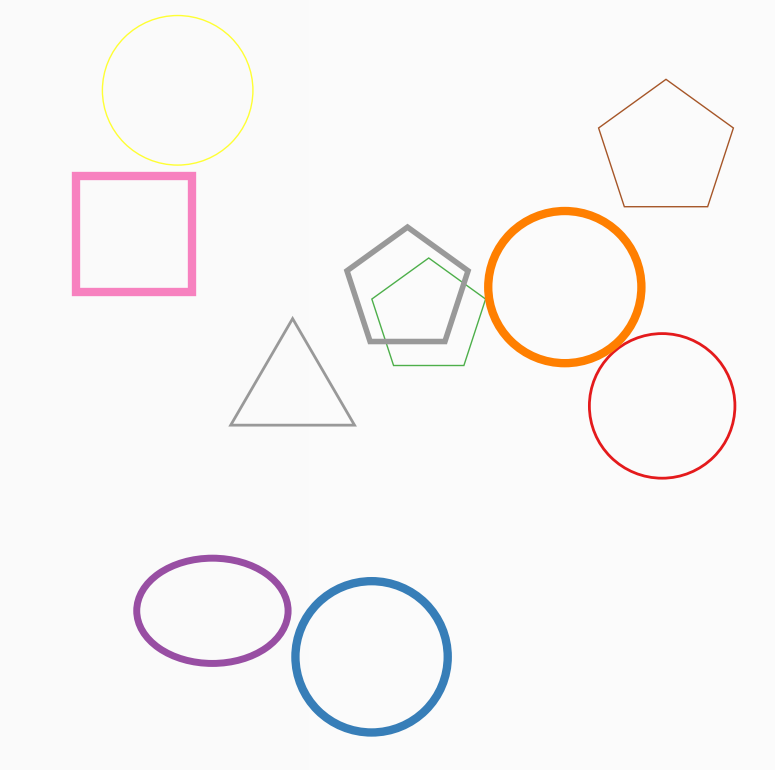[{"shape": "circle", "thickness": 1, "radius": 0.47, "center": [0.854, 0.473]}, {"shape": "circle", "thickness": 3, "radius": 0.49, "center": [0.479, 0.147]}, {"shape": "pentagon", "thickness": 0.5, "radius": 0.39, "center": [0.553, 0.588]}, {"shape": "oval", "thickness": 2.5, "radius": 0.49, "center": [0.274, 0.207]}, {"shape": "circle", "thickness": 3, "radius": 0.49, "center": [0.729, 0.627]}, {"shape": "circle", "thickness": 0.5, "radius": 0.49, "center": [0.229, 0.883]}, {"shape": "pentagon", "thickness": 0.5, "radius": 0.46, "center": [0.859, 0.806]}, {"shape": "square", "thickness": 3, "radius": 0.38, "center": [0.173, 0.697]}, {"shape": "triangle", "thickness": 1, "radius": 0.46, "center": [0.378, 0.494]}, {"shape": "pentagon", "thickness": 2, "radius": 0.41, "center": [0.526, 0.623]}]